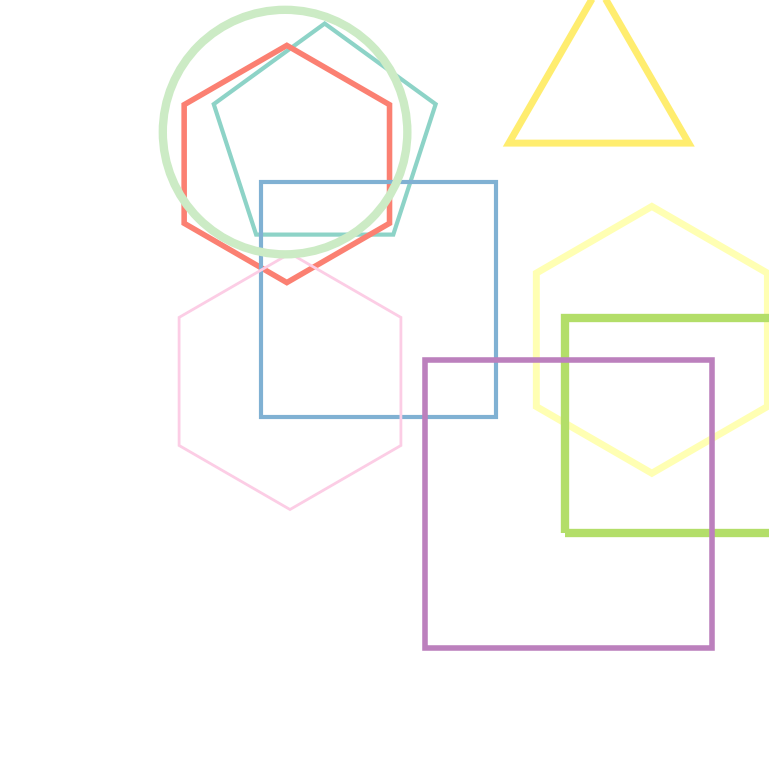[{"shape": "pentagon", "thickness": 1.5, "radius": 0.76, "center": [0.422, 0.818]}, {"shape": "hexagon", "thickness": 2.5, "radius": 0.87, "center": [0.847, 0.559]}, {"shape": "hexagon", "thickness": 2, "radius": 0.77, "center": [0.373, 0.787]}, {"shape": "square", "thickness": 1.5, "radius": 0.76, "center": [0.491, 0.611]}, {"shape": "square", "thickness": 3, "radius": 0.7, "center": [0.873, 0.447]}, {"shape": "hexagon", "thickness": 1, "radius": 0.83, "center": [0.377, 0.505]}, {"shape": "square", "thickness": 2, "radius": 0.93, "center": [0.738, 0.345]}, {"shape": "circle", "thickness": 3, "radius": 0.79, "center": [0.37, 0.828]}, {"shape": "triangle", "thickness": 2.5, "radius": 0.67, "center": [0.778, 0.882]}]